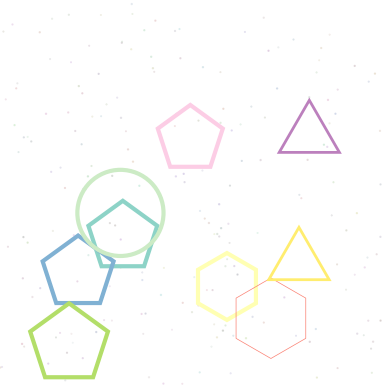[{"shape": "pentagon", "thickness": 3, "radius": 0.47, "center": [0.319, 0.384]}, {"shape": "hexagon", "thickness": 3, "radius": 0.43, "center": [0.59, 0.256]}, {"shape": "hexagon", "thickness": 0.5, "radius": 0.52, "center": [0.704, 0.173]}, {"shape": "pentagon", "thickness": 3, "radius": 0.48, "center": [0.203, 0.291]}, {"shape": "pentagon", "thickness": 3, "radius": 0.53, "center": [0.179, 0.106]}, {"shape": "pentagon", "thickness": 3, "radius": 0.44, "center": [0.494, 0.639]}, {"shape": "triangle", "thickness": 2, "radius": 0.45, "center": [0.803, 0.649]}, {"shape": "circle", "thickness": 3, "radius": 0.56, "center": [0.313, 0.447]}, {"shape": "triangle", "thickness": 2, "radius": 0.45, "center": [0.777, 0.319]}]